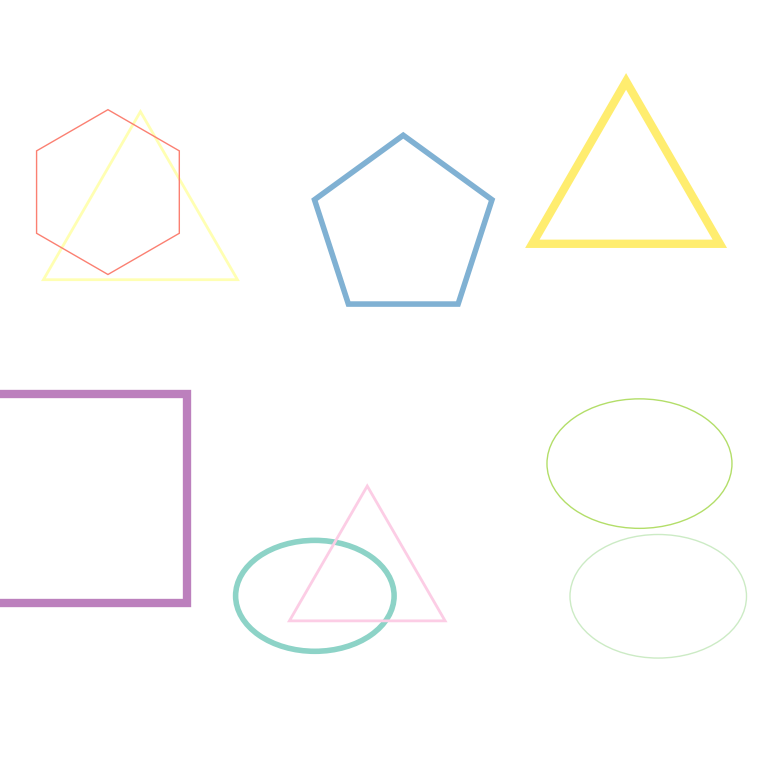[{"shape": "oval", "thickness": 2, "radius": 0.51, "center": [0.409, 0.226]}, {"shape": "triangle", "thickness": 1, "radius": 0.73, "center": [0.182, 0.71]}, {"shape": "hexagon", "thickness": 0.5, "radius": 0.54, "center": [0.14, 0.751]}, {"shape": "pentagon", "thickness": 2, "radius": 0.61, "center": [0.524, 0.703]}, {"shape": "oval", "thickness": 0.5, "radius": 0.6, "center": [0.83, 0.398]}, {"shape": "triangle", "thickness": 1, "radius": 0.58, "center": [0.477, 0.252]}, {"shape": "square", "thickness": 3, "radius": 0.68, "center": [0.108, 0.353]}, {"shape": "oval", "thickness": 0.5, "radius": 0.57, "center": [0.855, 0.226]}, {"shape": "triangle", "thickness": 3, "radius": 0.7, "center": [0.813, 0.754]}]